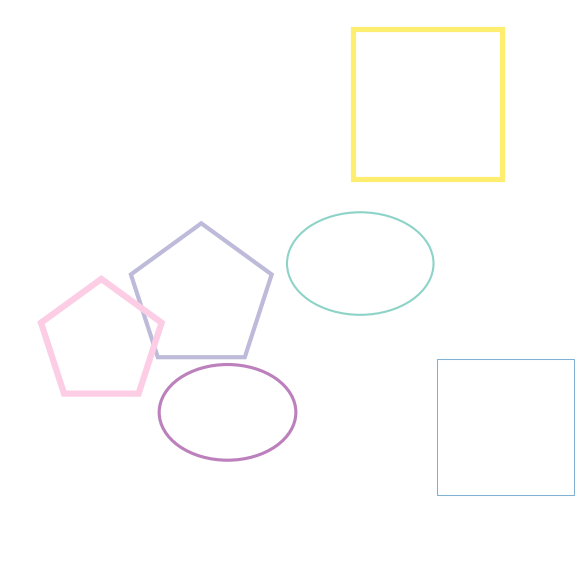[{"shape": "oval", "thickness": 1, "radius": 0.63, "center": [0.624, 0.543]}, {"shape": "pentagon", "thickness": 2, "radius": 0.64, "center": [0.349, 0.484]}, {"shape": "square", "thickness": 0.5, "radius": 0.59, "center": [0.875, 0.26]}, {"shape": "pentagon", "thickness": 3, "radius": 0.55, "center": [0.175, 0.406]}, {"shape": "oval", "thickness": 1.5, "radius": 0.59, "center": [0.394, 0.285]}, {"shape": "square", "thickness": 2.5, "radius": 0.65, "center": [0.74, 0.819]}]